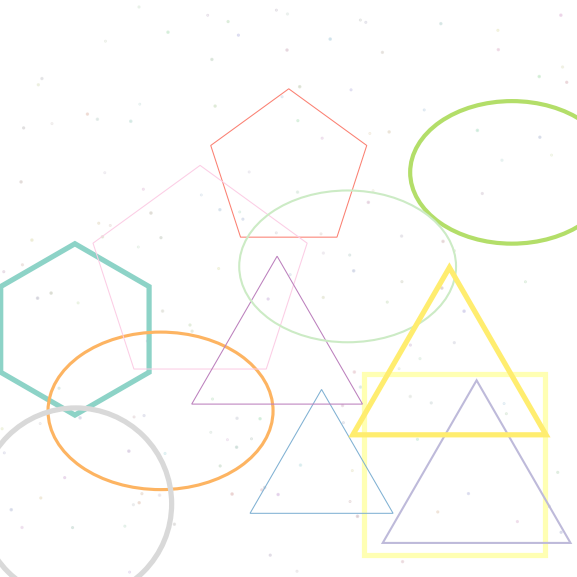[{"shape": "hexagon", "thickness": 2.5, "radius": 0.74, "center": [0.13, 0.429]}, {"shape": "square", "thickness": 2.5, "radius": 0.78, "center": [0.787, 0.195]}, {"shape": "triangle", "thickness": 1, "radius": 0.94, "center": [0.825, 0.153]}, {"shape": "pentagon", "thickness": 0.5, "radius": 0.71, "center": [0.5, 0.703]}, {"shape": "triangle", "thickness": 0.5, "radius": 0.72, "center": [0.557, 0.182]}, {"shape": "oval", "thickness": 1.5, "radius": 0.97, "center": [0.278, 0.288]}, {"shape": "oval", "thickness": 2, "radius": 0.88, "center": [0.887, 0.701]}, {"shape": "pentagon", "thickness": 0.5, "radius": 0.97, "center": [0.346, 0.518]}, {"shape": "circle", "thickness": 2.5, "radius": 0.83, "center": [0.131, 0.127]}, {"shape": "triangle", "thickness": 0.5, "radius": 0.85, "center": [0.48, 0.385]}, {"shape": "oval", "thickness": 1, "radius": 0.94, "center": [0.602, 0.538]}, {"shape": "triangle", "thickness": 2.5, "radius": 0.97, "center": [0.778, 0.343]}]